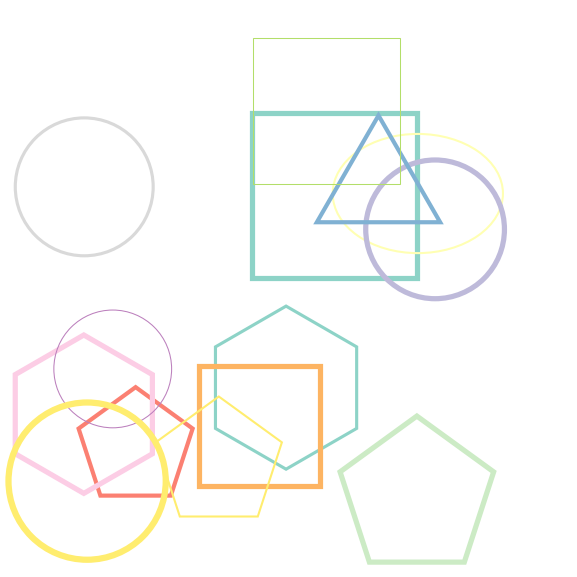[{"shape": "hexagon", "thickness": 1.5, "radius": 0.71, "center": [0.495, 0.328]}, {"shape": "square", "thickness": 2.5, "radius": 0.71, "center": [0.58, 0.661]}, {"shape": "oval", "thickness": 1, "radius": 0.74, "center": [0.724, 0.664]}, {"shape": "circle", "thickness": 2.5, "radius": 0.6, "center": [0.753, 0.602]}, {"shape": "pentagon", "thickness": 2, "radius": 0.52, "center": [0.235, 0.225]}, {"shape": "triangle", "thickness": 2, "radius": 0.62, "center": [0.655, 0.676]}, {"shape": "square", "thickness": 2.5, "radius": 0.52, "center": [0.449, 0.261]}, {"shape": "square", "thickness": 0.5, "radius": 0.64, "center": [0.565, 0.807]}, {"shape": "hexagon", "thickness": 2.5, "radius": 0.69, "center": [0.145, 0.282]}, {"shape": "circle", "thickness": 1.5, "radius": 0.6, "center": [0.146, 0.676]}, {"shape": "circle", "thickness": 0.5, "radius": 0.51, "center": [0.195, 0.36]}, {"shape": "pentagon", "thickness": 2.5, "radius": 0.7, "center": [0.722, 0.139]}, {"shape": "circle", "thickness": 3, "radius": 0.68, "center": [0.151, 0.166]}, {"shape": "pentagon", "thickness": 1, "radius": 0.57, "center": [0.379, 0.198]}]